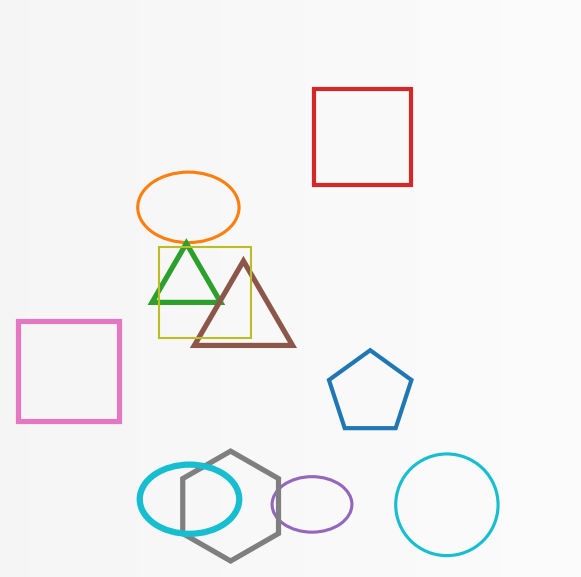[{"shape": "pentagon", "thickness": 2, "radius": 0.37, "center": [0.637, 0.318]}, {"shape": "oval", "thickness": 1.5, "radius": 0.44, "center": [0.324, 0.64]}, {"shape": "triangle", "thickness": 2.5, "radius": 0.34, "center": [0.321, 0.51]}, {"shape": "square", "thickness": 2, "radius": 0.42, "center": [0.624, 0.762]}, {"shape": "oval", "thickness": 1.5, "radius": 0.34, "center": [0.537, 0.126]}, {"shape": "triangle", "thickness": 2.5, "radius": 0.49, "center": [0.419, 0.45]}, {"shape": "square", "thickness": 2.5, "radius": 0.43, "center": [0.118, 0.357]}, {"shape": "hexagon", "thickness": 2.5, "radius": 0.48, "center": [0.397, 0.123]}, {"shape": "square", "thickness": 1, "radius": 0.4, "center": [0.352, 0.493]}, {"shape": "circle", "thickness": 1.5, "radius": 0.44, "center": [0.769, 0.125]}, {"shape": "oval", "thickness": 3, "radius": 0.43, "center": [0.326, 0.135]}]